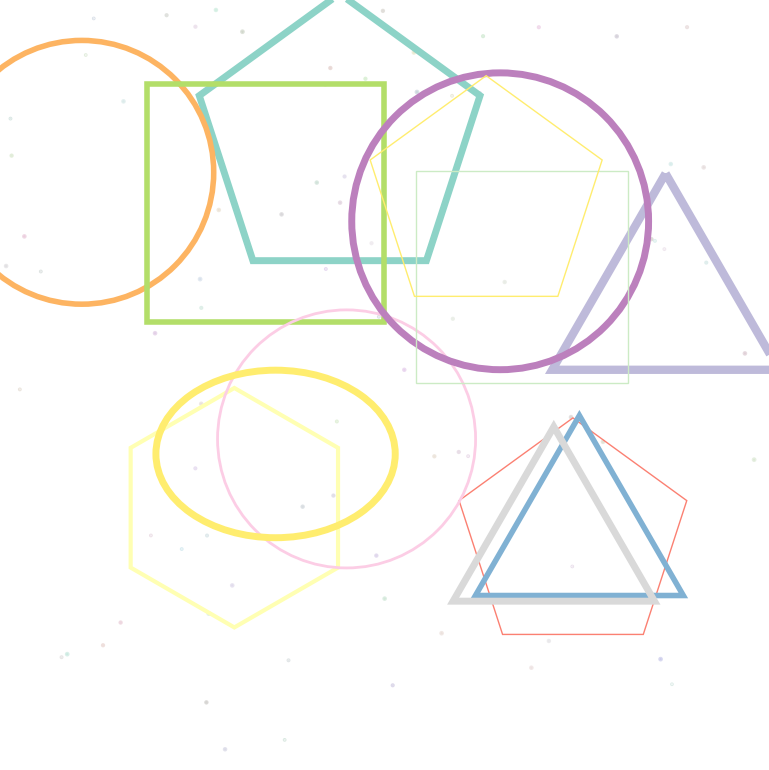[{"shape": "pentagon", "thickness": 2.5, "radius": 0.96, "center": [0.441, 0.817]}, {"shape": "hexagon", "thickness": 1.5, "radius": 0.78, "center": [0.304, 0.341]}, {"shape": "triangle", "thickness": 3, "radius": 0.85, "center": [0.864, 0.605]}, {"shape": "pentagon", "thickness": 0.5, "radius": 0.78, "center": [0.744, 0.302]}, {"shape": "triangle", "thickness": 2, "radius": 0.78, "center": [0.752, 0.305]}, {"shape": "circle", "thickness": 2, "radius": 0.86, "center": [0.106, 0.776]}, {"shape": "square", "thickness": 2, "radius": 0.77, "center": [0.345, 0.736]}, {"shape": "circle", "thickness": 1, "radius": 0.84, "center": [0.45, 0.43]}, {"shape": "triangle", "thickness": 2.5, "radius": 0.75, "center": [0.719, 0.295]}, {"shape": "circle", "thickness": 2.5, "radius": 0.96, "center": [0.65, 0.713]}, {"shape": "square", "thickness": 0.5, "radius": 0.69, "center": [0.678, 0.64]}, {"shape": "oval", "thickness": 2.5, "radius": 0.78, "center": [0.358, 0.41]}, {"shape": "pentagon", "thickness": 0.5, "radius": 0.79, "center": [0.631, 0.743]}]